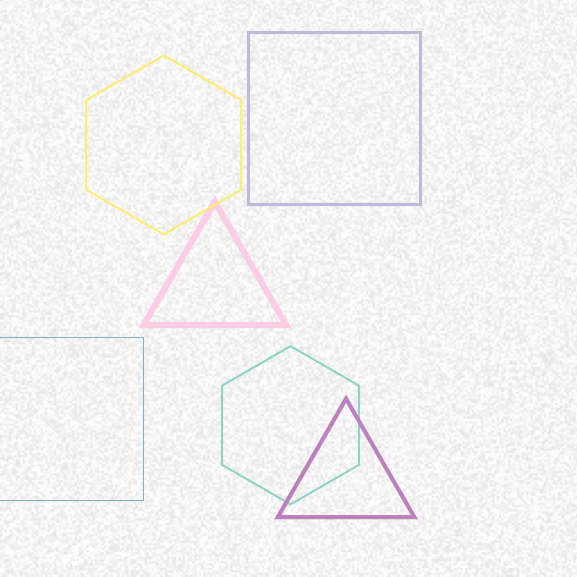[{"shape": "hexagon", "thickness": 1, "radius": 0.68, "center": [0.503, 0.263]}, {"shape": "square", "thickness": 1.5, "radius": 0.74, "center": [0.579, 0.795]}, {"shape": "square", "thickness": 0.5, "radius": 0.71, "center": [0.107, 0.274]}, {"shape": "triangle", "thickness": 3, "radius": 0.71, "center": [0.372, 0.507]}, {"shape": "triangle", "thickness": 2, "radius": 0.68, "center": [0.599, 0.172]}, {"shape": "hexagon", "thickness": 1, "radius": 0.78, "center": [0.284, 0.748]}]